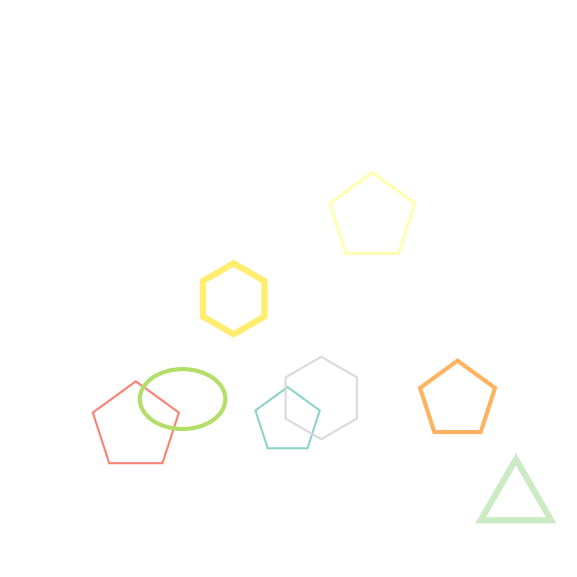[{"shape": "pentagon", "thickness": 1, "radius": 0.29, "center": [0.498, 0.27]}, {"shape": "pentagon", "thickness": 1.5, "radius": 0.39, "center": [0.645, 0.623]}, {"shape": "pentagon", "thickness": 1, "radius": 0.39, "center": [0.235, 0.26]}, {"shape": "pentagon", "thickness": 2, "radius": 0.34, "center": [0.792, 0.306]}, {"shape": "oval", "thickness": 2, "radius": 0.37, "center": [0.316, 0.308]}, {"shape": "hexagon", "thickness": 1, "radius": 0.36, "center": [0.556, 0.31]}, {"shape": "triangle", "thickness": 3, "radius": 0.35, "center": [0.893, 0.133]}, {"shape": "hexagon", "thickness": 3, "radius": 0.31, "center": [0.405, 0.482]}]